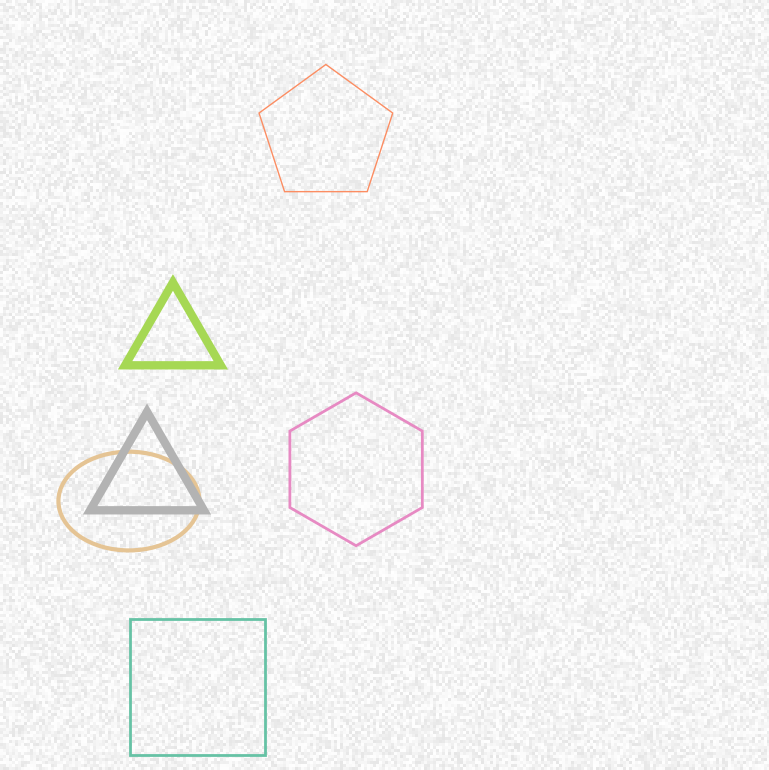[{"shape": "square", "thickness": 1, "radius": 0.44, "center": [0.256, 0.108]}, {"shape": "pentagon", "thickness": 0.5, "radius": 0.46, "center": [0.423, 0.825]}, {"shape": "hexagon", "thickness": 1, "radius": 0.5, "center": [0.462, 0.391]}, {"shape": "triangle", "thickness": 3, "radius": 0.36, "center": [0.225, 0.561]}, {"shape": "oval", "thickness": 1.5, "radius": 0.46, "center": [0.167, 0.349]}, {"shape": "triangle", "thickness": 3, "radius": 0.43, "center": [0.191, 0.38]}]